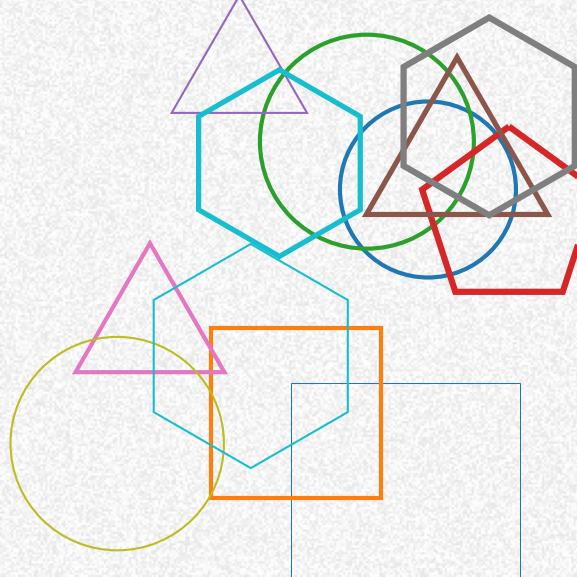[{"shape": "circle", "thickness": 2, "radius": 0.76, "center": [0.741, 0.671]}, {"shape": "square", "thickness": 0.5, "radius": 0.99, "center": [0.703, 0.138]}, {"shape": "square", "thickness": 2, "radius": 0.74, "center": [0.512, 0.284]}, {"shape": "circle", "thickness": 2, "radius": 0.93, "center": [0.635, 0.754]}, {"shape": "pentagon", "thickness": 3, "radius": 0.79, "center": [0.881, 0.622]}, {"shape": "triangle", "thickness": 1, "radius": 0.68, "center": [0.414, 0.871]}, {"shape": "triangle", "thickness": 2.5, "radius": 0.91, "center": [0.791, 0.718]}, {"shape": "triangle", "thickness": 2, "radius": 0.74, "center": [0.26, 0.429]}, {"shape": "hexagon", "thickness": 3, "radius": 0.86, "center": [0.847, 0.798]}, {"shape": "circle", "thickness": 1, "radius": 0.92, "center": [0.203, 0.231]}, {"shape": "hexagon", "thickness": 2.5, "radius": 0.81, "center": [0.484, 0.717]}, {"shape": "hexagon", "thickness": 1, "radius": 0.97, "center": [0.434, 0.383]}]